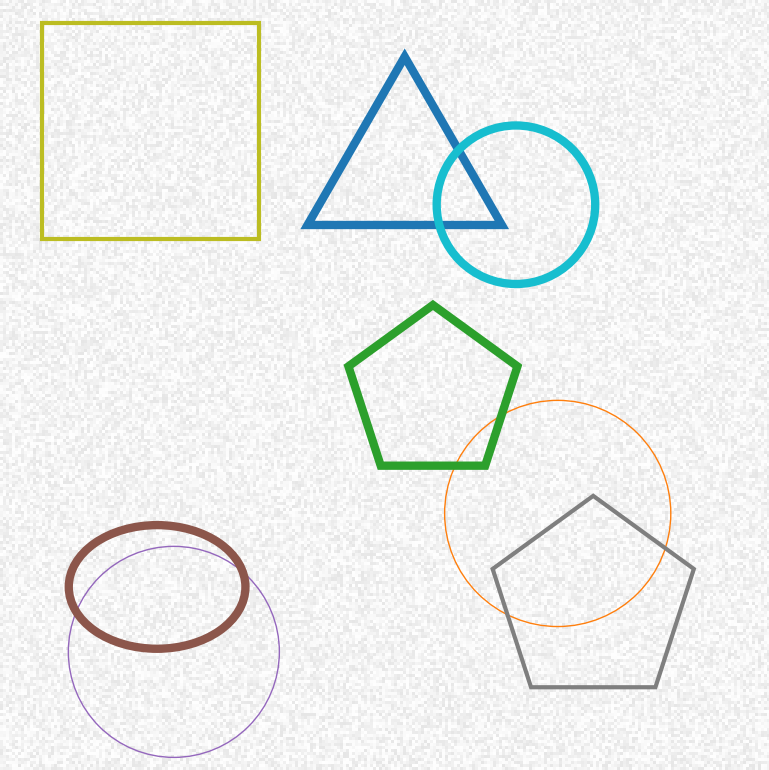[{"shape": "triangle", "thickness": 3, "radius": 0.73, "center": [0.526, 0.781]}, {"shape": "circle", "thickness": 0.5, "radius": 0.73, "center": [0.724, 0.333]}, {"shape": "pentagon", "thickness": 3, "radius": 0.58, "center": [0.562, 0.489]}, {"shape": "circle", "thickness": 0.5, "radius": 0.69, "center": [0.226, 0.153]}, {"shape": "oval", "thickness": 3, "radius": 0.57, "center": [0.204, 0.238]}, {"shape": "pentagon", "thickness": 1.5, "radius": 0.69, "center": [0.77, 0.219]}, {"shape": "square", "thickness": 1.5, "radius": 0.7, "center": [0.195, 0.83]}, {"shape": "circle", "thickness": 3, "radius": 0.51, "center": [0.67, 0.734]}]